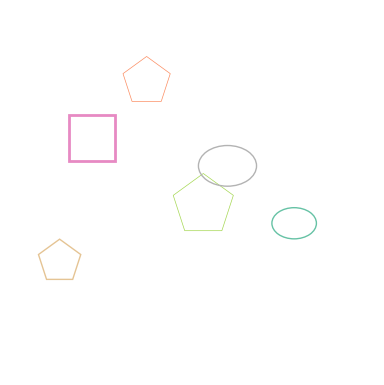[{"shape": "oval", "thickness": 1, "radius": 0.29, "center": [0.764, 0.42]}, {"shape": "pentagon", "thickness": 0.5, "radius": 0.32, "center": [0.381, 0.789]}, {"shape": "square", "thickness": 2, "radius": 0.3, "center": [0.239, 0.641]}, {"shape": "pentagon", "thickness": 0.5, "radius": 0.41, "center": [0.528, 0.467]}, {"shape": "pentagon", "thickness": 1, "radius": 0.29, "center": [0.155, 0.321]}, {"shape": "oval", "thickness": 1, "radius": 0.38, "center": [0.591, 0.569]}]